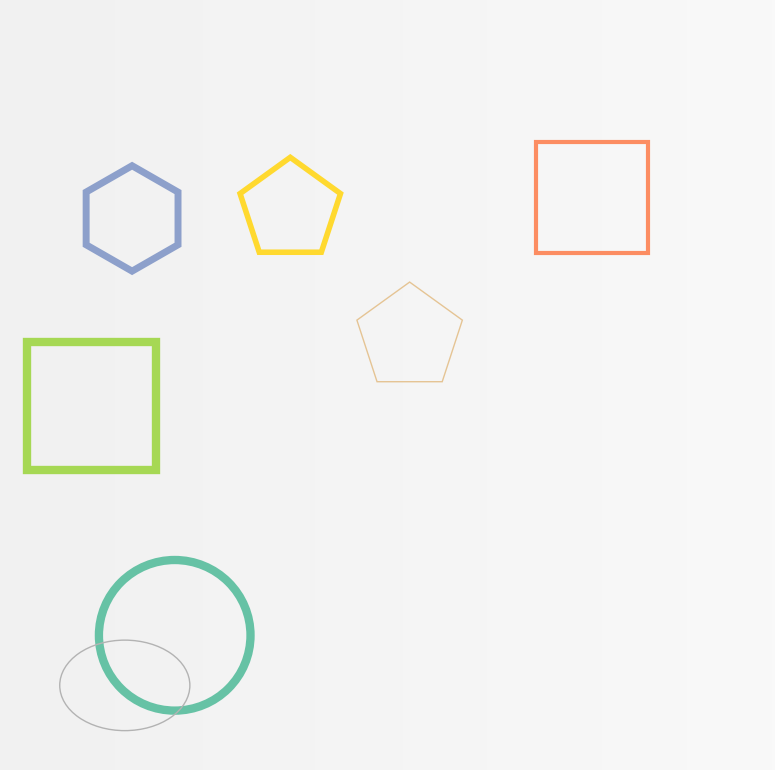[{"shape": "circle", "thickness": 3, "radius": 0.49, "center": [0.225, 0.175]}, {"shape": "square", "thickness": 1.5, "radius": 0.36, "center": [0.764, 0.743]}, {"shape": "hexagon", "thickness": 2.5, "radius": 0.34, "center": [0.17, 0.716]}, {"shape": "square", "thickness": 3, "radius": 0.41, "center": [0.118, 0.473]}, {"shape": "pentagon", "thickness": 2, "radius": 0.34, "center": [0.375, 0.728]}, {"shape": "pentagon", "thickness": 0.5, "radius": 0.36, "center": [0.529, 0.562]}, {"shape": "oval", "thickness": 0.5, "radius": 0.42, "center": [0.161, 0.11]}]